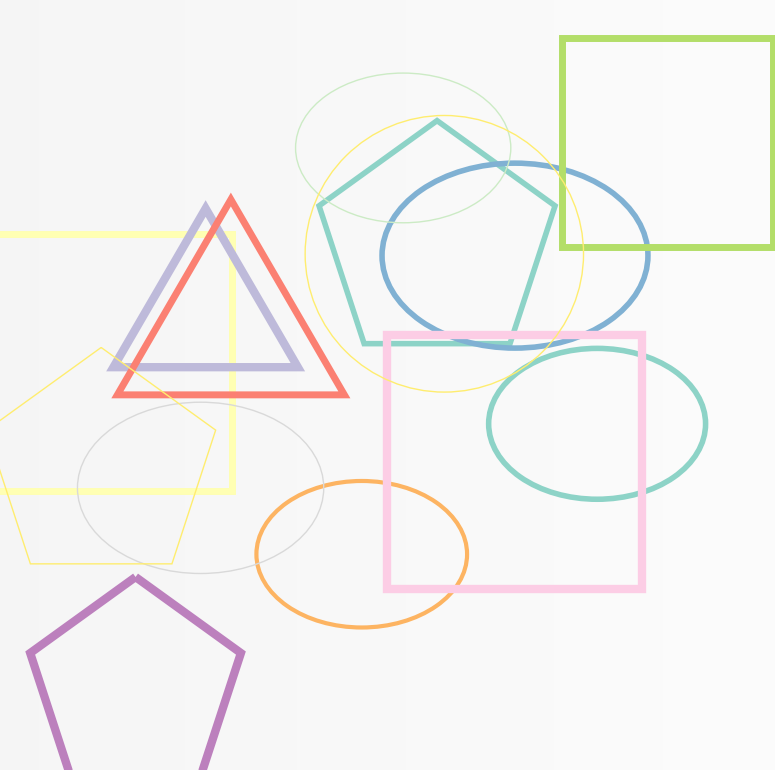[{"shape": "oval", "thickness": 2, "radius": 0.7, "center": [0.77, 0.45]}, {"shape": "pentagon", "thickness": 2, "radius": 0.8, "center": [0.564, 0.683]}, {"shape": "square", "thickness": 2.5, "radius": 0.83, "center": [0.132, 0.529]}, {"shape": "triangle", "thickness": 3, "radius": 0.69, "center": [0.265, 0.592]}, {"shape": "triangle", "thickness": 2.5, "radius": 0.85, "center": [0.298, 0.572]}, {"shape": "oval", "thickness": 2, "radius": 0.86, "center": [0.665, 0.668]}, {"shape": "oval", "thickness": 1.5, "radius": 0.68, "center": [0.467, 0.28]}, {"shape": "square", "thickness": 2.5, "radius": 0.68, "center": [0.861, 0.815]}, {"shape": "square", "thickness": 3, "radius": 0.82, "center": [0.664, 0.4]}, {"shape": "oval", "thickness": 0.5, "radius": 0.79, "center": [0.259, 0.366]}, {"shape": "pentagon", "thickness": 3, "radius": 0.71, "center": [0.175, 0.108]}, {"shape": "oval", "thickness": 0.5, "radius": 0.69, "center": [0.52, 0.808]}, {"shape": "circle", "thickness": 0.5, "radius": 0.9, "center": [0.573, 0.67]}, {"shape": "pentagon", "thickness": 0.5, "radius": 0.78, "center": [0.131, 0.393]}]